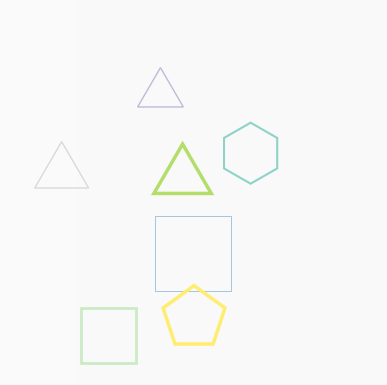[{"shape": "hexagon", "thickness": 1.5, "radius": 0.4, "center": [0.647, 0.602]}, {"shape": "triangle", "thickness": 1, "radius": 0.34, "center": [0.414, 0.756]}, {"shape": "square", "thickness": 0.5, "radius": 0.49, "center": [0.498, 0.341]}, {"shape": "triangle", "thickness": 2.5, "radius": 0.43, "center": [0.471, 0.54]}, {"shape": "triangle", "thickness": 1, "radius": 0.4, "center": [0.159, 0.552]}, {"shape": "square", "thickness": 2, "radius": 0.36, "center": [0.28, 0.128]}, {"shape": "pentagon", "thickness": 2.5, "radius": 0.42, "center": [0.501, 0.174]}]